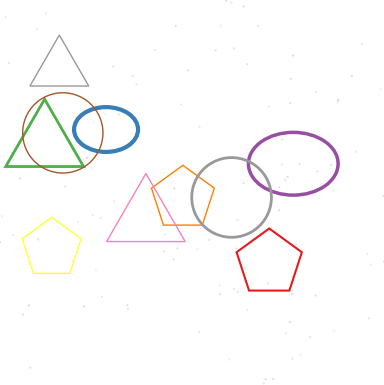[{"shape": "pentagon", "thickness": 1.5, "radius": 0.45, "center": [0.699, 0.317]}, {"shape": "oval", "thickness": 3, "radius": 0.42, "center": [0.275, 0.664]}, {"shape": "triangle", "thickness": 2, "radius": 0.58, "center": [0.116, 0.626]}, {"shape": "oval", "thickness": 2.5, "radius": 0.58, "center": [0.762, 0.575]}, {"shape": "pentagon", "thickness": 1, "radius": 0.43, "center": [0.475, 0.485]}, {"shape": "pentagon", "thickness": 1, "radius": 0.4, "center": [0.134, 0.355]}, {"shape": "circle", "thickness": 1, "radius": 0.52, "center": [0.163, 0.655]}, {"shape": "triangle", "thickness": 1, "radius": 0.59, "center": [0.379, 0.432]}, {"shape": "triangle", "thickness": 1, "radius": 0.44, "center": [0.154, 0.821]}, {"shape": "circle", "thickness": 2, "radius": 0.52, "center": [0.602, 0.487]}]